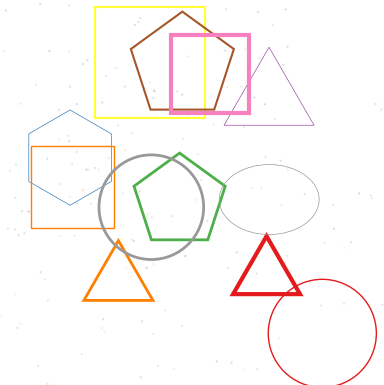[{"shape": "circle", "thickness": 1, "radius": 0.7, "center": [0.837, 0.134]}, {"shape": "triangle", "thickness": 3, "radius": 0.5, "center": [0.692, 0.286]}, {"shape": "hexagon", "thickness": 0.5, "radius": 0.62, "center": [0.182, 0.591]}, {"shape": "pentagon", "thickness": 2, "radius": 0.62, "center": [0.467, 0.478]}, {"shape": "triangle", "thickness": 0.5, "radius": 0.68, "center": [0.699, 0.742]}, {"shape": "square", "thickness": 1, "radius": 0.54, "center": [0.189, 0.515]}, {"shape": "triangle", "thickness": 2, "radius": 0.52, "center": [0.308, 0.272]}, {"shape": "square", "thickness": 1.5, "radius": 0.72, "center": [0.39, 0.838]}, {"shape": "pentagon", "thickness": 1.5, "radius": 0.7, "center": [0.474, 0.829]}, {"shape": "square", "thickness": 3, "radius": 0.51, "center": [0.546, 0.807]}, {"shape": "circle", "thickness": 2, "radius": 0.68, "center": [0.393, 0.462]}, {"shape": "oval", "thickness": 0.5, "radius": 0.65, "center": [0.699, 0.482]}]